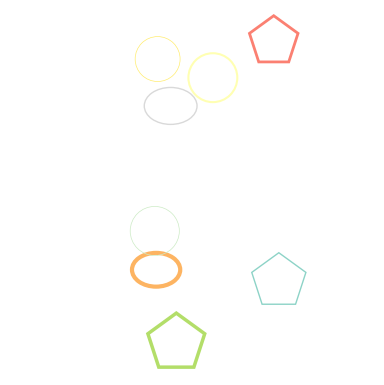[{"shape": "pentagon", "thickness": 1, "radius": 0.37, "center": [0.724, 0.27]}, {"shape": "circle", "thickness": 1.5, "radius": 0.32, "center": [0.553, 0.798]}, {"shape": "pentagon", "thickness": 2, "radius": 0.33, "center": [0.711, 0.893]}, {"shape": "oval", "thickness": 3, "radius": 0.31, "center": [0.405, 0.299]}, {"shape": "pentagon", "thickness": 2.5, "radius": 0.39, "center": [0.458, 0.109]}, {"shape": "oval", "thickness": 1, "radius": 0.34, "center": [0.443, 0.725]}, {"shape": "circle", "thickness": 0.5, "radius": 0.32, "center": [0.402, 0.4]}, {"shape": "circle", "thickness": 0.5, "radius": 0.29, "center": [0.409, 0.847]}]